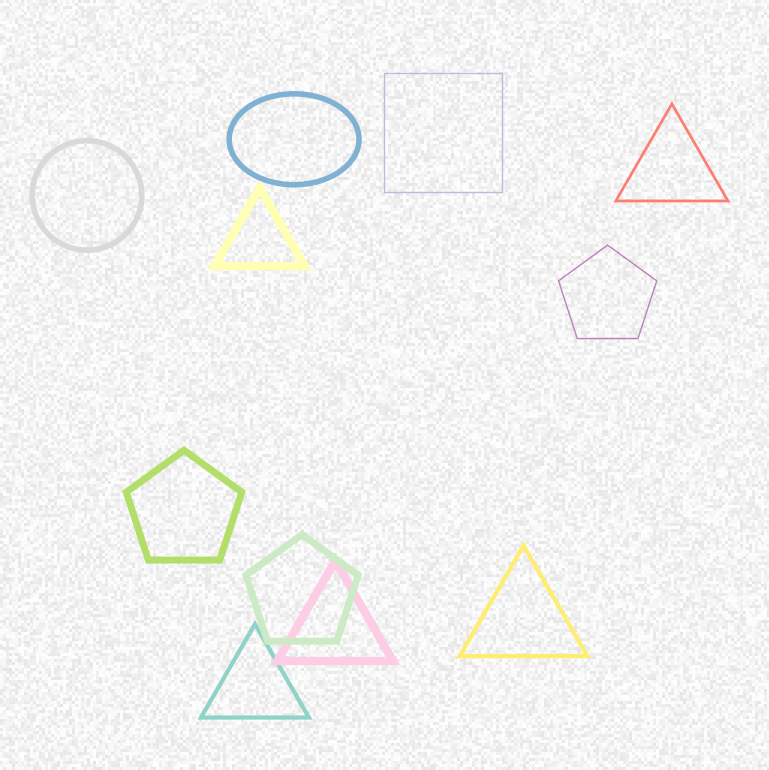[{"shape": "triangle", "thickness": 1.5, "radius": 0.4, "center": [0.331, 0.109]}, {"shape": "triangle", "thickness": 3, "radius": 0.34, "center": [0.337, 0.688]}, {"shape": "square", "thickness": 0.5, "radius": 0.38, "center": [0.575, 0.828]}, {"shape": "triangle", "thickness": 1, "radius": 0.42, "center": [0.873, 0.781]}, {"shape": "oval", "thickness": 2, "radius": 0.42, "center": [0.382, 0.819]}, {"shape": "pentagon", "thickness": 2.5, "radius": 0.39, "center": [0.239, 0.336]}, {"shape": "triangle", "thickness": 3, "radius": 0.43, "center": [0.435, 0.185]}, {"shape": "circle", "thickness": 2, "radius": 0.36, "center": [0.113, 0.746]}, {"shape": "pentagon", "thickness": 0.5, "radius": 0.34, "center": [0.789, 0.615]}, {"shape": "pentagon", "thickness": 2.5, "radius": 0.38, "center": [0.392, 0.229]}, {"shape": "triangle", "thickness": 1.5, "radius": 0.48, "center": [0.68, 0.196]}]